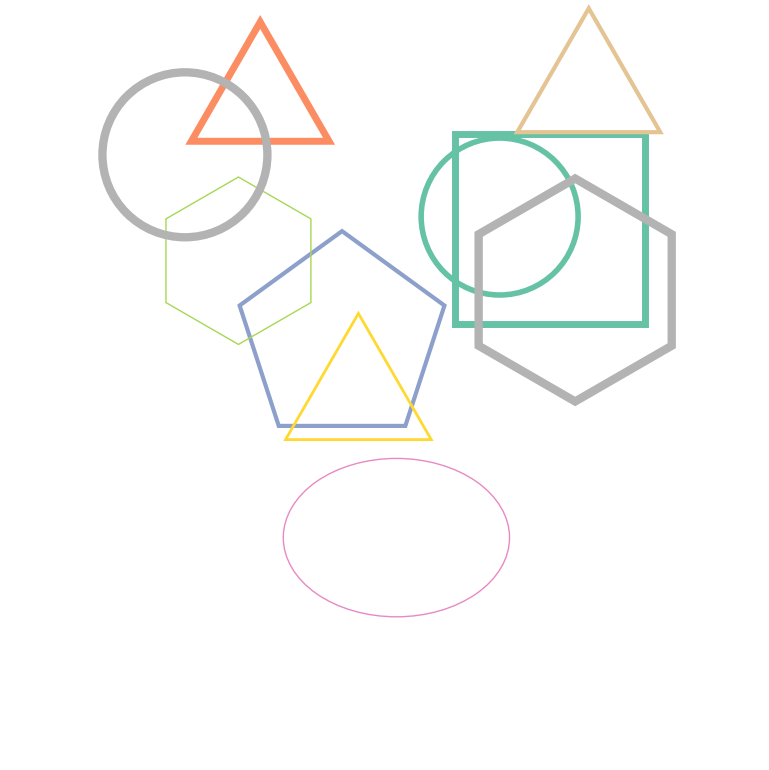[{"shape": "circle", "thickness": 2, "radius": 0.51, "center": [0.649, 0.719]}, {"shape": "square", "thickness": 2.5, "radius": 0.62, "center": [0.714, 0.702]}, {"shape": "triangle", "thickness": 2.5, "radius": 0.52, "center": [0.338, 0.868]}, {"shape": "pentagon", "thickness": 1.5, "radius": 0.7, "center": [0.444, 0.56]}, {"shape": "oval", "thickness": 0.5, "radius": 0.73, "center": [0.515, 0.302]}, {"shape": "hexagon", "thickness": 0.5, "radius": 0.54, "center": [0.31, 0.661]}, {"shape": "triangle", "thickness": 1, "radius": 0.55, "center": [0.465, 0.484]}, {"shape": "triangle", "thickness": 1.5, "radius": 0.54, "center": [0.765, 0.882]}, {"shape": "hexagon", "thickness": 3, "radius": 0.72, "center": [0.747, 0.623]}, {"shape": "circle", "thickness": 3, "radius": 0.54, "center": [0.24, 0.799]}]